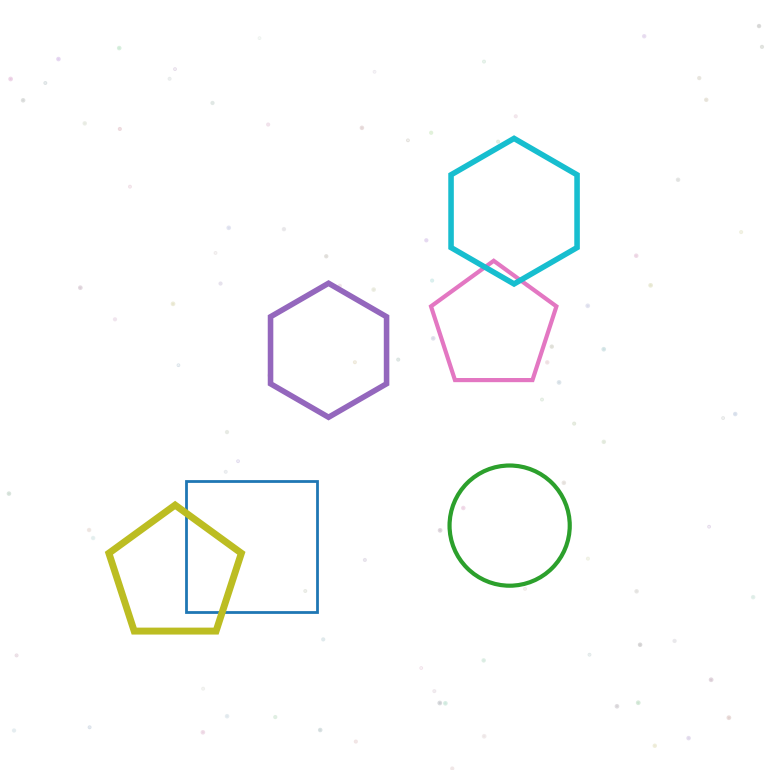[{"shape": "square", "thickness": 1, "radius": 0.43, "center": [0.326, 0.29]}, {"shape": "circle", "thickness": 1.5, "radius": 0.39, "center": [0.662, 0.317]}, {"shape": "hexagon", "thickness": 2, "radius": 0.44, "center": [0.427, 0.545]}, {"shape": "pentagon", "thickness": 1.5, "radius": 0.43, "center": [0.641, 0.576]}, {"shape": "pentagon", "thickness": 2.5, "radius": 0.45, "center": [0.227, 0.254]}, {"shape": "hexagon", "thickness": 2, "radius": 0.47, "center": [0.668, 0.726]}]